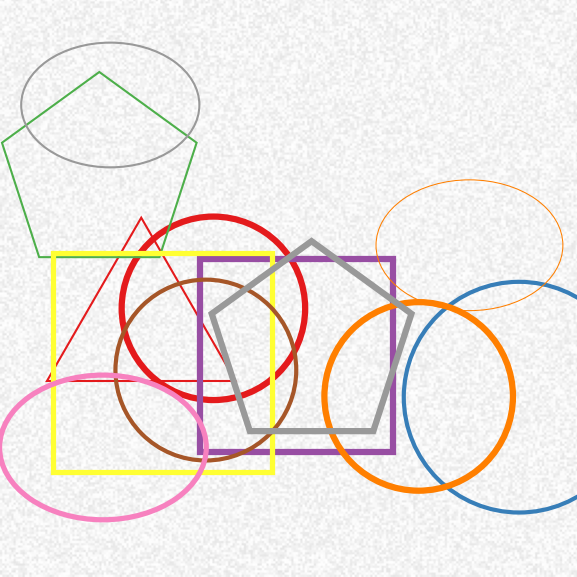[{"shape": "triangle", "thickness": 1, "radius": 0.94, "center": [0.245, 0.434]}, {"shape": "circle", "thickness": 3, "radius": 0.79, "center": [0.37, 0.465]}, {"shape": "circle", "thickness": 2, "radius": 1.0, "center": [0.899, 0.311]}, {"shape": "pentagon", "thickness": 1, "radius": 0.89, "center": [0.172, 0.697]}, {"shape": "square", "thickness": 3, "radius": 0.84, "center": [0.513, 0.383]}, {"shape": "circle", "thickness": 3, "radius": 0.82, "center": [0.725, 0.313]}, {"shape": "oval", "thickness": 0.5, "radius": 0.81, "center": [0.813, 0.574]}, {"shape": "square", "thickness": 2.5, "radius": 0.95, "center": [0.282, 0.372]}, {"shape": "circle", "thickness": 2, "radius": 0.78, "center": [0.356, 0.358]}, {"shape": "oval", "thickness": 2.5, "radius": 0.89, "center": [0.178, 0.224]}, {"shape": "oval", "thickness": 1, "radius": 0.77, "center": [0.191, 0.817]}, {"shape": "pentagon", "thickness": 3, "radius": 0.91, "center": [0.54, 0.4]}]